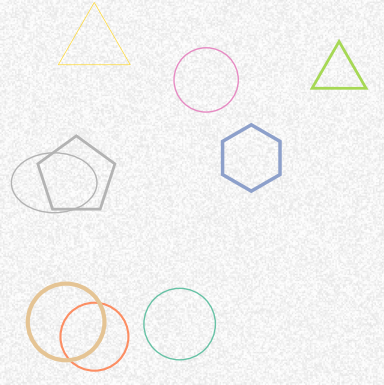[{"shape": "circle", "thickness": 1, "radius": 0.46, "center": [0.467, 0.158]}, {"shape": "circle", "thickness": 1.5, "radius": 0.44, "center": [0.245, 0.125]}, {"shape": "hexagon", "thickness": 2.5, "radius": 0.43, "center": [0.653, 0.59]}, {"shape": "circle", "thickness": 1, "radius": 0.42, "center": [0.535, 0.792]}, {"shape": "triangle", "thickness": 2, "radius": 0.4, "center": [0.881, 0.811]}, {"shape": "triangle", "thickness": 0.5, "radius": 0.54, "center": [0.245, 0.886]}, {"shape": "circle", "thickness": 3, "radius": 0.5, "center": [0.172, 0.164]}, {"shape": "oval", "thickness": 1, "radius": 0.56, "center": [0.141, 0.525]}, {"shape": "pentagon", "thickness": 2, "radius": 0.53, "center": [0.198, 0.542]}]